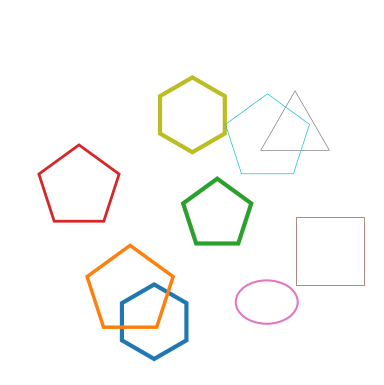[{"shape": "hexagon", "thickness": 3, "radius": 0.48, "center": [0.4, 0.164]}, {"shape": "pentagon", "thickness": 2.5, "radius": 0.59, "center": [0.338, 0.245]}, {"shape": "pentagon", "thickness": 3, "radius": 0.47, "center": [0.564, 0.443]}, {"shape": "pentagon", "thickness": 2, "radius": 0.55, "center": [0.205, 0.514]}, {"shape": "square", "thickness": 0.5, "radius": 0.44, "center": [0.858, 0.349]}, {"shape": "oval", "thickness": 1.5, "radius": 0.4, "center": [0.693, 0.215]}, {"shape": "triangle", "thickness": 0.5, "radius": 0.52, "center": [0.766, 0.661]}, {"shape": "hexagon", "thickness": 3, "radius": 0.49, "center": [0.5, 0.702]}, {"shape": "pentagon", "thickness": 0.5, "radius": 0.57, "center": [0.695, 0.642]}]